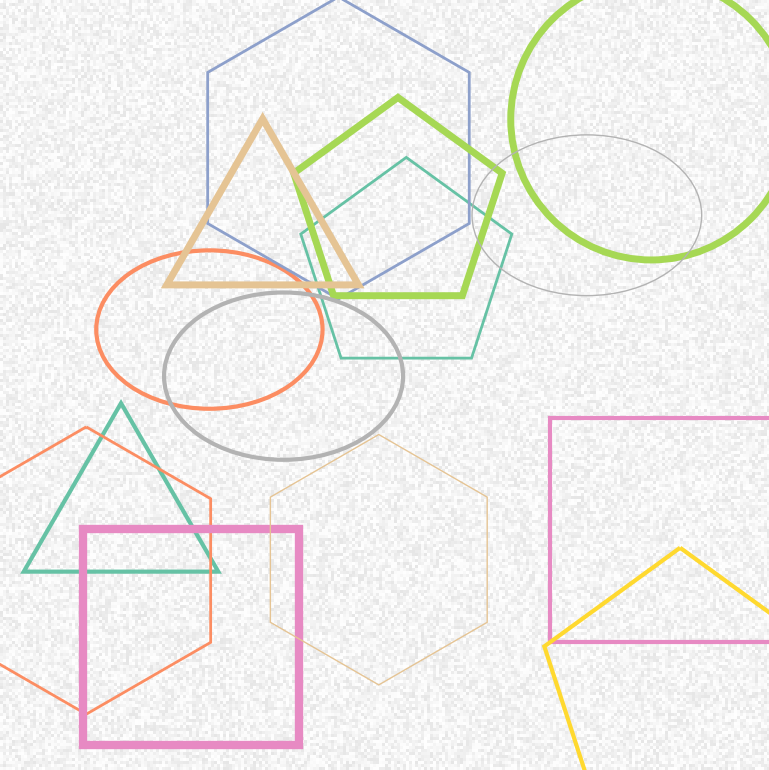[{"shape": "pentagon", "thickness": 1, "radius": 0.72, "center": [0.528, 0.651]}, {"shape": "triangle", "thickness": 1.5, "radius": 0.73, "center": [0.157, 0.331]}, {"shape": "oval", "thickness": 1.5, "radius": 0.73, "center": [0.272, 0.572]}, {"shape": "hexagon", "thickness": 1, "radius": 0.93, "center": [0.112, 0.259]}, {"shape": "hexagon", "thickness": 1, "radius": 0.98, "center": [0.44, 0.808]}, {"shape": "square", "thickness": 3, "radius": 0.7, "center": [0.248, 0.173]}, {"shape": "square", "thickness": 1.5, "radius": 0.73, "center": [0.859, 0.311]}, {"shape": "circle", "thickness": 2.5, "radius": 0.91, "center": [0.846, 0.845]}, {"shape": "pentagon", "thickness": 2.5, "radius": 0.71, "center": [0.517, 0.731]}, {"shape": "pentagon", "thickness": 1.5, "radius": 0.93, "center": [0.883, 0.103]}, {"shape": "hexagon", "thickness": 0.5, "radius": 0.81, "center": [0.492, 0.273]}, {"shape": "triangle", "thickness": 2.5, "radius": 0.72, "center": [0.341, 0.702]}, {"shape": "oval", "thickness": 1.5, "radius": 0.78, "center": [0.368, 0.512]}, {"shape": "oval", "thickness": 0.5, "radius": 0.75, "center": [0.762, 0.72]}]